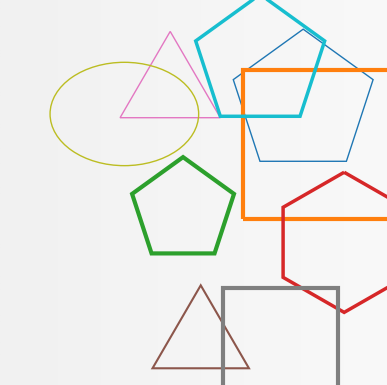[{"shape": "pentagon", "thickness": 1, "radius": 0.95, "center": [0.782, 0.735]}, {"shape": "square", "thickness": 3, "radius": 0.97, "center": [0.82, 0.625]}, {"shape": "pentagon", "thickness": 3, "radius": 0.69, "center": [0.472, 0.454]}, {"shape": "hexagon", "thickness": 2.5, "radius": 0.91, "center": [0.888, 0.371]}, {"shape": "triangle", "thickness": 1.5, "radius": 0.72, "center": [0.518, 0.115]}, {"shape": "triangle", "thickness": 1, "radius": 0.75, "center": [0.439, 0.769]}, {"shape": "square", "thickness": 3, "radius": 0.74, "center": [0.724, 0.104]}, {"shape": "oval", "thickness": 1, "radius": 0.96, "center": [0.321, 0.704]}, {"shape": "pentagon", "thickness": 2.5, "radius": 0.88, "center": [0.671, 0.84]}]